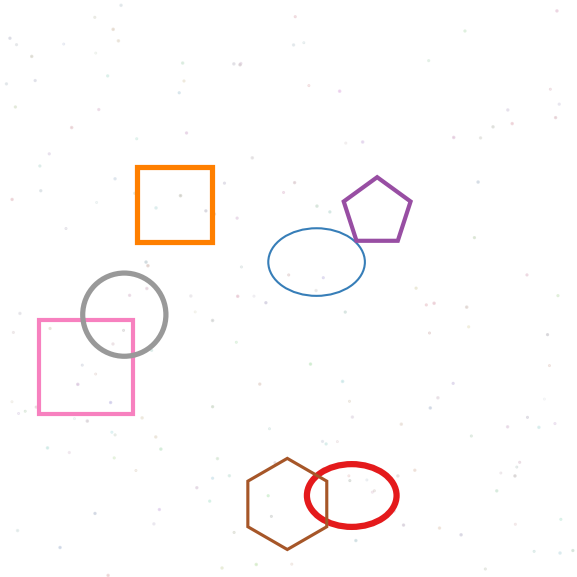[{"shape": "oval", "thickness": 3, "radius": 0.39, "center": [0.609, 0.141]}, {"shape": "oval", "thickness": 1, "radius": 0.42, "center": [0.548, 0.545]}, {"shape": "pentagon", "thickness": 2, "radius": 0.3, "center": [0.653, 0.631]}, {"shape": "square", "thickness": 2.5, "radius": 0.32, "center": [0.302, 0.645]}, {"shape": "hexagon", "thickness": 1.5, "radius": 0.39, "center": [0.498, 0.126]}, {"shape": "square", "thickness": 2, "radius": 0.41, "center": [0.149, 0.363]}, {"shape": "circle", "thickness": 2.5, "radius": 0.36, "center": [0.215, 0.454]}]